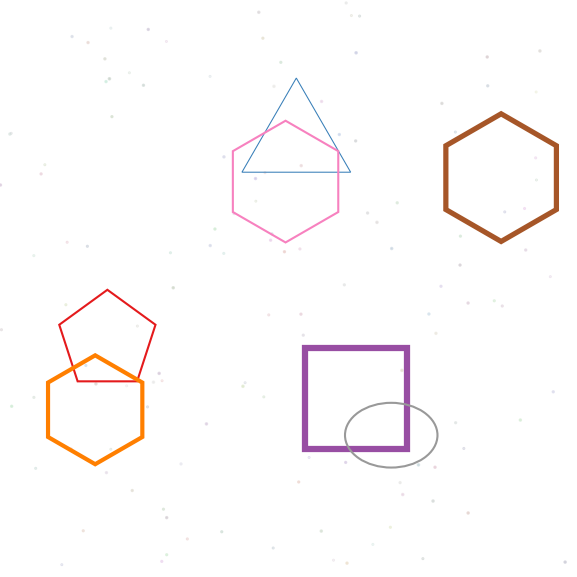[{"shape": "pentagon", "thickness": 1, "radius": 0.44, "center": [0.186, 0.41]}, {"shape": "triangle", "thickness": 0.5, "radius": 0.54, "center": [0.513, 0.755]}, {"shape": "square", "thickness": 3, "radius": 0.44, "center": [0.616, 0.309]}, {"shape": "hexagon", "thickness": 2, "radius": 0.47, "center": [0.165, 0.29]}, {"shape": "hexagon", "thickness": 2.5, "radius": 0.55, "center": [0.868, 0.692]}, {"shape": "hexagon", "thickness": 1, "radius": 0.53, "center": [0.494, 0.685]}, {"shape": "oval", "thickness": 1, "radius": 0.4, "center": [0.677, 0.246]}]